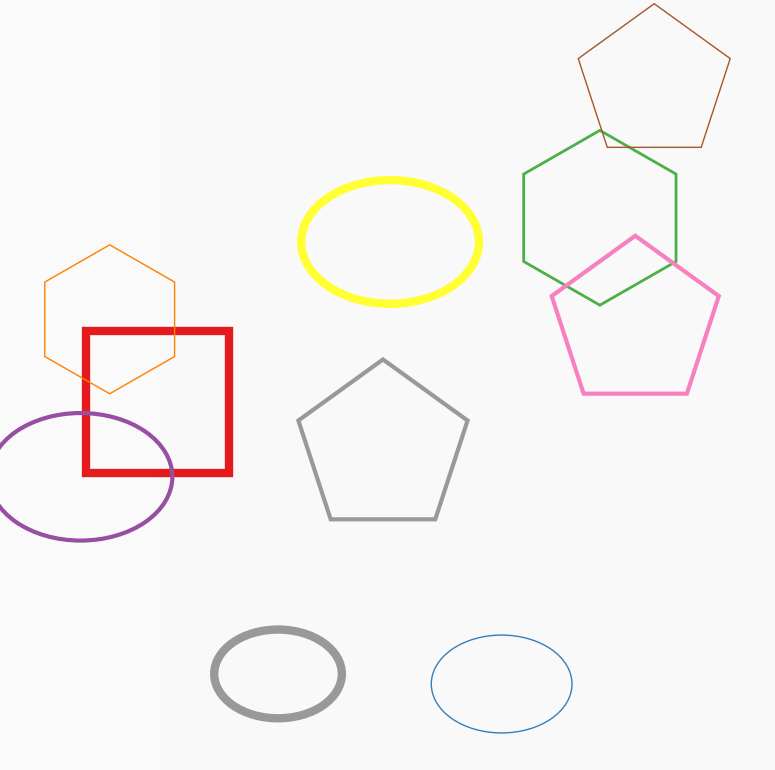[{"shape": "square", "thickness": 3, "radius": 0.46, "center": [0.203, 0.478]}, {"shape": "oval", "thickness": 0.5, "radius": 0.45, "center": [0.647, 0.112]}, {"shape": "hexagon", "thickness": 1, "radius": 0.57, "center": [0.774, 0.717]}, {"shape": "oval", "thickness": 1.5, "radius": 0.59, "center": [0.104, 0.381]}, {"shape": "hexagon", "thickness": 0.5, "radius": 0.48, "center": [0.142, 0.585]}, {"shape": "oval", "thickness": 3, "radius": 0.57, "center": [0.503, 0.686]}, {"shape": "pentagon", "thickness": 0.5, "radius": 0.52, "center": [0.844, 0.892]}, {"shape": "pentagon", "thickness": 1.5, "radius": 0.57, "center": [0.82, 0.58]}, {"shape": "oval", "thickness": 3, "radius": 0.41, "center": [0.359, 0.125]}, {"shape": "pentagon", "thickness": 1.5, "radius": 0.57, "center": [0.494, 0.418]}]